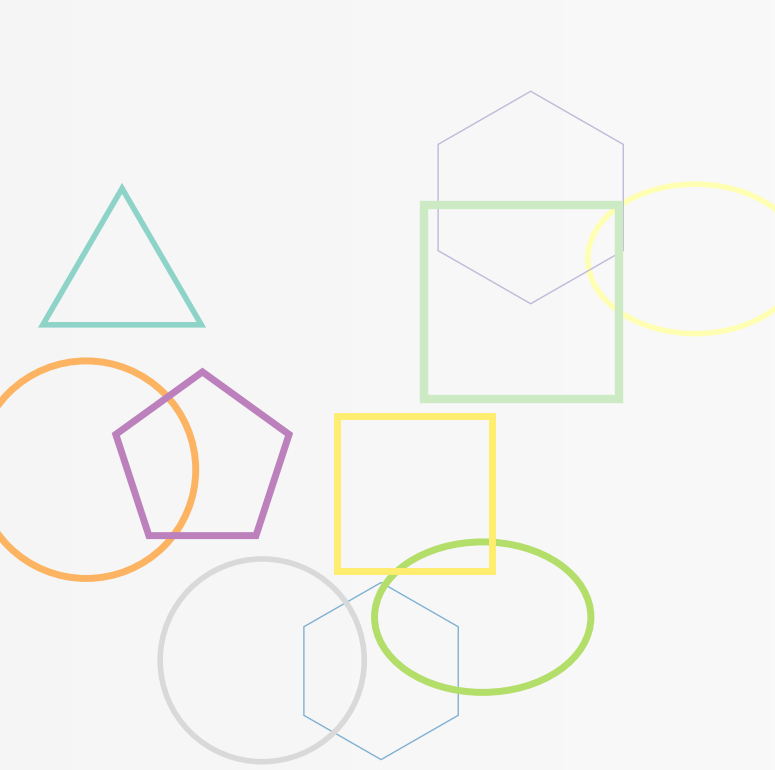[{"shape": "triangle", "thickness": 2, "radius": 0.59, "center": [0.157, 0.637]}, {"shape": "oval", "thickness": 2, "radius": 0.69, "center": [0.897, 0.664]}, {"shape": "hexagon", "thickness": 0.5, "radius": 0.69, "center": [0.685, 0.743]}, {"shape": "hexagon", "thickness": 0.5, "radius": 0.57, "center": [0.492, 0.129]}, {"shape": "circle", "thickness": 2.5, "radius": 0.71, "center": [0.111, 0.39]}, {"shape": "oval", "thickness": 2.5, "radius": 0.7, "center": [0.623, 0.199]}, {"shape": "circle", "thickness": 2, "radius": 0.66, "center": [0.338, 0.142]}, {"shape": "pentagon", "thickness": 2.5, "radius": 0.59, "center": [0.261, 0.399]}, {"shape": "square", "thickness": 3, "radius": 0.63, "center": [0.673, 0.608]}, {"shape": "square", "thickness": 2.5, "radius": 0.5, "center": [0.535, 0.359]}]